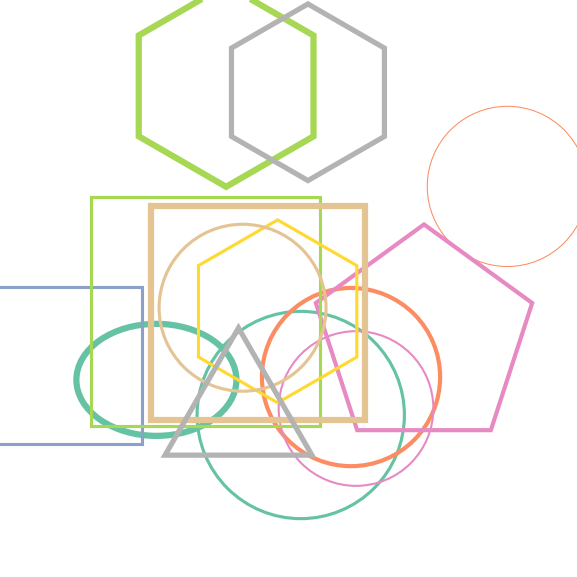[{"shape": "oval", "thickness": 3, "radius": 0.69, "center": [0.271, 0.341]}, {"shape": "circle", "thickness": 1.5, "radius": 0.9, "center": [0.521, 0.281]}, {"shape": "circle", "thickness": 2, "radius": 0.77, "center": [0.608, 0.346]}, {"shape": "circle", "thickness": 0.5, "radius": 0.69, "center": [0.879, 0.676]}, {"shape": "square", "thickness": 1.5, "radius": 0.68, "center": [0.11, 0.367]}, {"shape": "pentagon", "thickness": 2, "radius": 0.98, "center": [0.734, 0.414]}, {"shape": "circle", "thickness": 1, "radius": 0.67, "center": [0.616, 0.292]}, {"shape": "square", "thickness": 1.5, "radius": 0.99, "center": [0.356, 0.46]}, {"shape": "hexagon", "thickness": 3, "radius": 0.87, "center": [0.392, 0.85]}, {"shape": "hexagon", "thickness": 1.5, "radius": 0.79, "center": [0.481, 0.46]}, {"shape": "circle", "thickness": 1.5, "radius": 0.72, "center": [0.42, 0.466]}, {"shape": "square", "thickness": 3, "radius": 0.93, "center": [0.446, 0.457]}, {"shape": "triangle", "thickness": 2.5, "radius": 0.73, "center": [0.413, 0.284]}, {"shape": "hexagon", "thickness": 2.5, "radius": 0.76, "center": [0.533, 0.839]}]